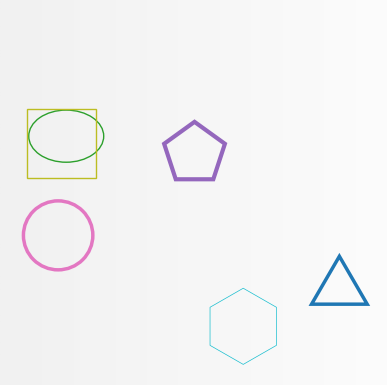[{"shape": "triangle", "thickness": 2.5, "radius": 0.41, "center": [0.876, 0.251]}, {"shape": "oval", "thickness": 1, "radius": 0.48, "center": [0.171, 0.646]}, {"shape": "pentagon", "thickness": 3, "radius": 0.41, "center": [0.502, 0.601]}, {"shape": "circle", "thickness": 2.5, "radius": 0.45, "center": [0.15, 0.389]}, {"shape": "square", "thickness": 1, "radius": 0.45, "center": [0.159, 0.628]}, {"shape": "hexagon", "thickness": 0.5, "radius": 0.49, "center": [0.628, 0.152]}]